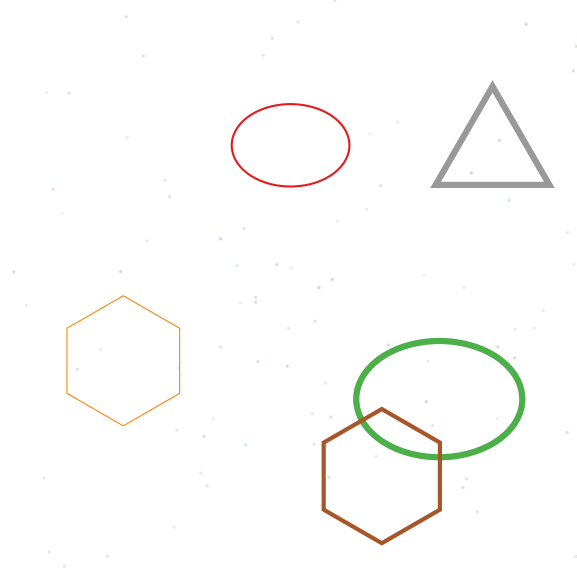[{"shape": "oval", "thickness": 1, "radius": 0.51, "center": [0.503, 0.748]}, {"shape": "oval", "thickness": 3, "radius": 0.72, "center": [0.761, 0.308]}, {"shape": "hexagon", "thickness": 0.5, "radius": 0.56, "center": [0.214, 0.374]}, {"shape": "hexagon", "thickness": 2, "radius": 0.58, "center": [0.661, 0.175]}, {"shape": "triangle", "thickness": 3, "radius": 0.57, "center": [0.853, 0.736]}]